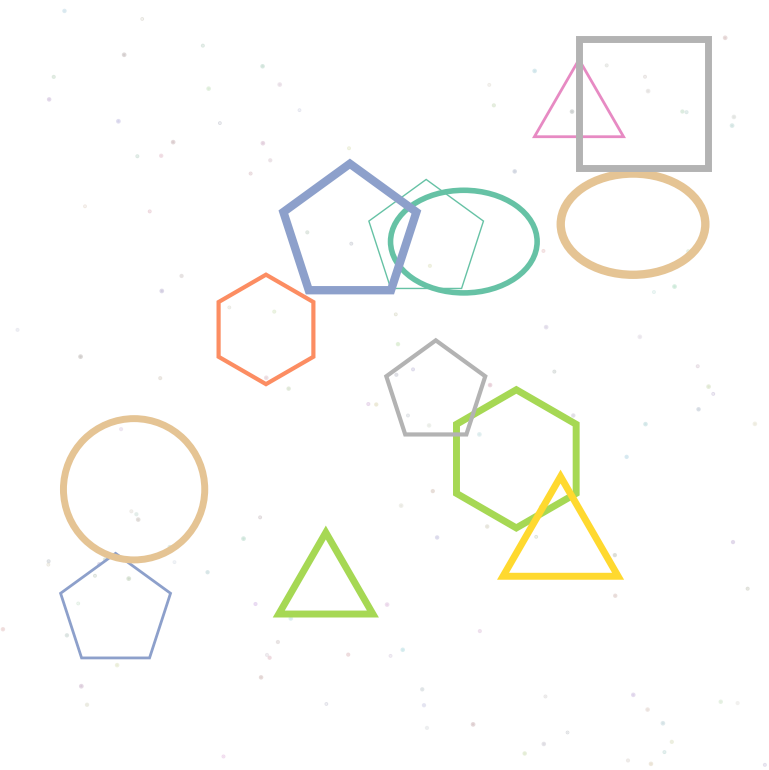[{"shape": "pentagon", "thickness": 0.5, "radius": 0.39, "center": [0.553, 0.689]}, {"shape": "oval", "thickness": 2, "radius": 0.48, "center": [0.602, 0.686]}, {"shape": "hexagon", "thickness": 1.5, "radius": 0.36, "center": [0.345, 0.572]}, {"shape": "pentagon", "thickness": 1, "radius": 0.38, "center": [0.15, 0.206]}, {"shape": "pentagon", "thickness": 3, "radius": 0.45, "center": [0.454, 0.697]}, {"shape": "triangle", "thickness": 1, "radius": 0.33, "center": [0.752, 0.856]}, {"shape": "triangle", "thickness": 2.5, "radius": 0.35, "center": [0.423, 0.238]}, {"shape": "hexagon", "thickness": 2.5, "radius": 0.45, "center": [0.671, 0.404]}, {"shape": "triangle", "thickness": 2.5, "radius": 0.43, "center": [0.728, 0.295]}, {"shape": "oval", "thickness": 3, "radius": 0.47, "center": [0.822, 0.709]}, {"shape": "circle", "thickness": 2.5, "radius": 0.46, "center": [0.174, 0.365]}, {"shape": "square", "thickness": 2.5, "radius": 0.42, "center": [0.836, 0.866]}, {"shape": "pentagon", "thickness": 1.5, "radius": 0.34, "center": [0.566, 0.49]}]